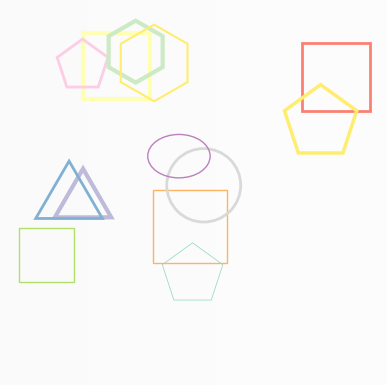[{"shape": "pentagon", "thickness": 0.5, "radius": 0.41, "center": [0.497, 0.287]}, {"shape": "square", "thickness": 3, "radius": 0.43, "center": [0.301, 0.828]}, {"shape": "triangle", "thickness": 3, "radius": 0.42, "center": [0.214, 0.478]}, {"shape": "square", "thickness": 2, "radius": 0.44, "center": [0.867, 0.8]}, {"shape": "triangle", "thickness": 2, "radius": 0.5, "center": [0.178, 0.482]}, {"shape": "square", "thickness": 1, "radius": 0.47, "center": [0.49, 0.411]}, {"shape": "square", "thickness": 1, "radius": 0.35, "center": [0.12, 0.339]}, {"shape": "pentagon", "thickness": 2, "radius": 0.34, "center": [0.213, 0.83]}, {"shape": "circle", "thickness": 2, "radius": 0.48, "center": [0.526, 0.519]}, {"shape": "oval", "thickness": 1, "radius": 0.4, "center": [0.462, 0.594]}, {"shape": "hexagon", "thickness": 3, "radius": 0.4, "center": [0.35, 0.866]}, {"shape": "hexagon", "thickness": 1.5, "radius": 0.5, "center": [0.398, 0.836]}, {"shape": "pentagon", "thickness": 2.5, "radius": 0.49, "center": [0.827, 0.682]}]